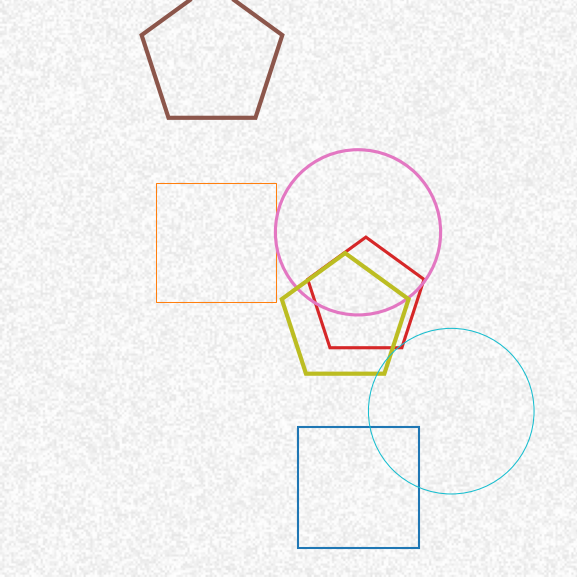[{"shape": "square", "thickness": 1, "radius": 0.52, "center": [0.62, 0.156]}, {"shape": "square", "thickness": 0.5, "radius": 0.52, "center": [0.374, 0.579]}, {"shape": "pentagon", "thickness": 1.5, "radius": 0.53, "center": [0.634, 0.483]}, {"shape": "pentagon", "thickness": 2, "radius": 0.64, "center": [0.367, 0.899]}, {"shape": "circle", "thickness": 1.5, "radius": 0.72, "center": [0.62, 0.597]}, {"shape": "pentagon", "thickness": 2, "radius": 0.58, "center": [0.598, 0.445]}, {"shape": "circle", "thickness": 0.5, "radius": 0.72, "center": [0.781, 0.287]}]